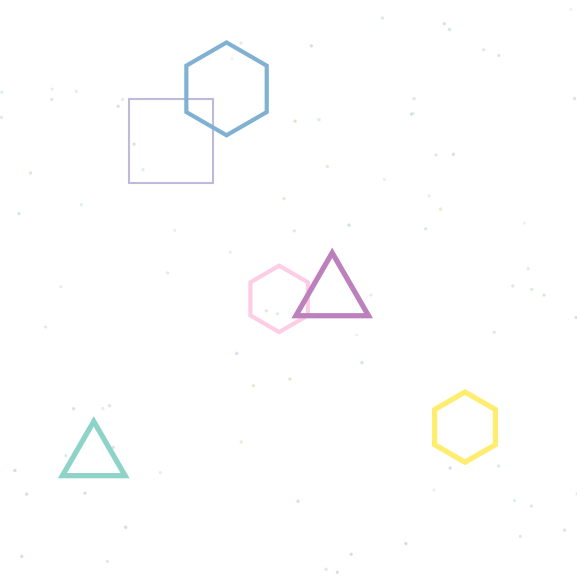[{"shape": "triangle", "thickness": 2.5, "radius": 0.31, "center": [0.162, 0.207]}, {"shape": "square", "thickness": 1, "radius": 0.36, "center": [0.296, 0.755]}, {"shape": "hexagon", "thickness": 2, "radius": 0.4, "center": [0.392, 0.845]}, {"shape": "hexagon", "thickness": 2, "radius": 0.29, "center": [0.483, 0.482]}, {"shape": "triangle", "thickness": 2.5, "radius": 0.36, "center": [0.575, 0.489]}, {"shape": "hexagon", "thickness": 2.5, "radius": 0.3, "center": [0.805, 0.26]}]